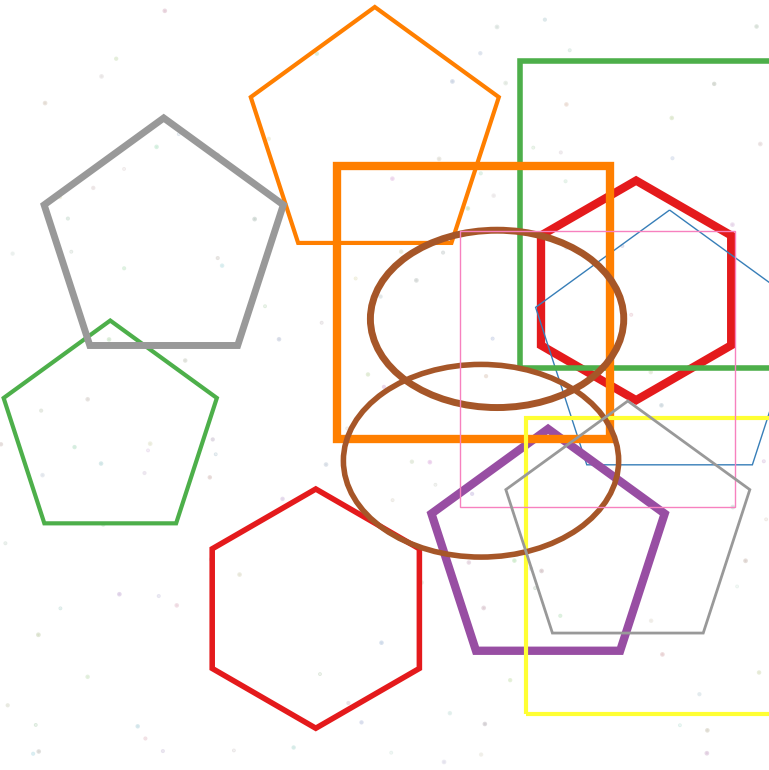[{"shape": "hexagon", "thickness": 3, "radius": 0.71, "center": [0.826, 0.623]}, {"shape": "hexagon", "thickness": 2, "radius": 0.78, "center": [0.41, 0.21]}, {"shape": "pentagon", "thickness": 0.5, "radius": 0.91, "center": [0.87, 0.544]}, {"shape": "square", "thickness": 2, "radius": 1.0, "center": [0.874, 0.721]}, {"shape": "pentagon", "thickness": 1.5, "radius": 0.73, "center": [0.143, 0.438]}, {"shape": "pentagon", "thickness": 3, "radius": 0.8, "center": [0.712, 0.284]}, {"shape": "pentagon", "thickness": 1.5, "radius": 0.85, "center": [0.487, 0.822]}, {"shape": "square", "thickness": 3, "radius": 0.89, "center": [0.615, 0.607]}, {"shape": "square", "thickness": 1.5, "radius": 0.96, "center": [0.876, 0.265]}, {"shape": "oval", "thickness": 2.5, "radius": 0.82, "center": [0.646, 0.586]}, {"shape": "oval", "thickness": 2, "radius": 0.89, "center": [0.625, 0.402]}, {"shape": "square", "thickness": 0.5, "radius": 0.9, "center": [0.776, 0.52]}, {"shape": "pentagon", "thickness": 1, "radius": 0.83, "center": [0.815, 0.313]}, {"shape": "pentagon", "thickness": 2.5, "radius": 0.82, "center": [0.213, 0.683]}]